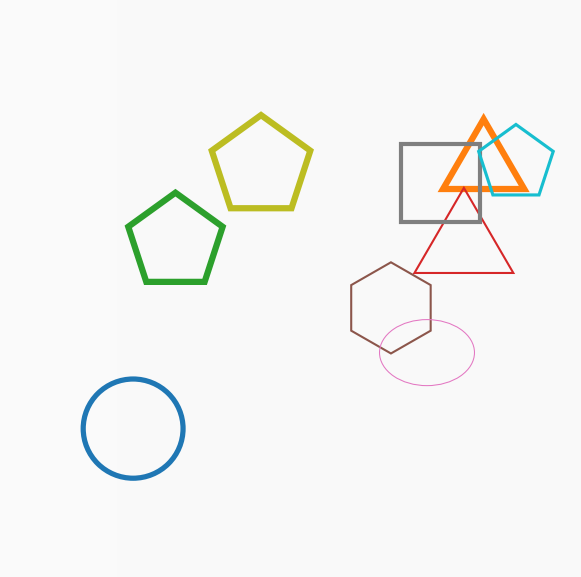[{"shape": "circle", "thickness": 2.5, "radius": 0.43, "center": [0.229, 0.257]}, {"shape": "triangle", "thickness": 3, "radius": 0.4, "center": [0.832, 0.712]}, {"shape": "pentagon", "thickness": 3, "radius": 0.43, "center": [0.302, 0.58]}, {"shape": "triangle", "thickness": 1, "radius": 0.49, "center": [0.798, 0.576]}, {"shape": "hexagon", "thickness": 1, "radius": 0.39, "center": [0.673, 0.466]}, {"shape": "oval", "thickness": 0.5, "radius": 0.41, "center": [0.735, 0.389]}, {"shape": "square", "thickness": 2, "radius": 0.34, "center": [0.758, 0.682]}, {"shape": "pentagon", "thickness": 3, "radius": 0.45, "center": [0.449, 0.711]}, {"shape": "pentagon", "thickness": 1.5, "radius": 0.34, "center": [0.888, 0.716]}]